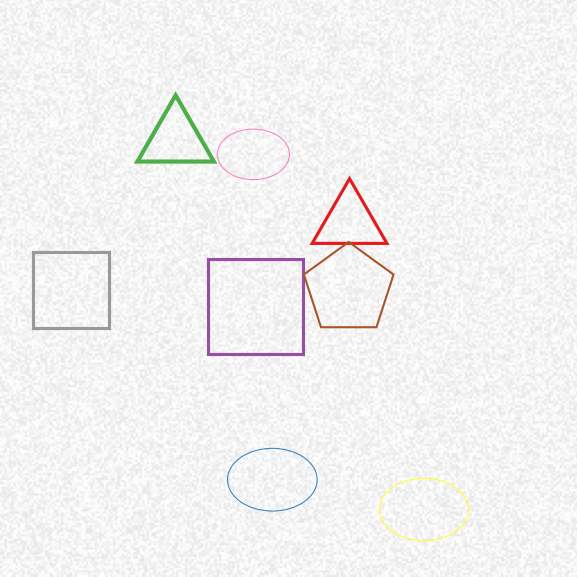[{"shape": "triangle", "thickness": 1.5, "radius": 0.37, "center": [0.605, 0.615]}, {"shape": "oval", "thickness": 0.5, "radius": 0.39, "center": [0.472, 0.169]}, {"shape": "triangle", "thickness": 2, "radius": 0.38, "center": [0.304, 0.758]}, {"shape": "square", "thickness": 1.5, "radius": 0.41, "center": [0.443, 0.469]}, {"shape": "oval", "thickness": 0.5, "radius": 0.39, "center": [0.734, 0.117]}, {"shape": "pentagon", "thickness": 1, "radius": 0.41, "center": [0.604, 0.499]}, {"shape": "oval", "thickness": 0.5, "radius": 0.31, "center": [0.439, 0.732]}, {"shape": "square", "thickness": 1.5, "radius": 0.33, "center": [0.123, 0.497]}]